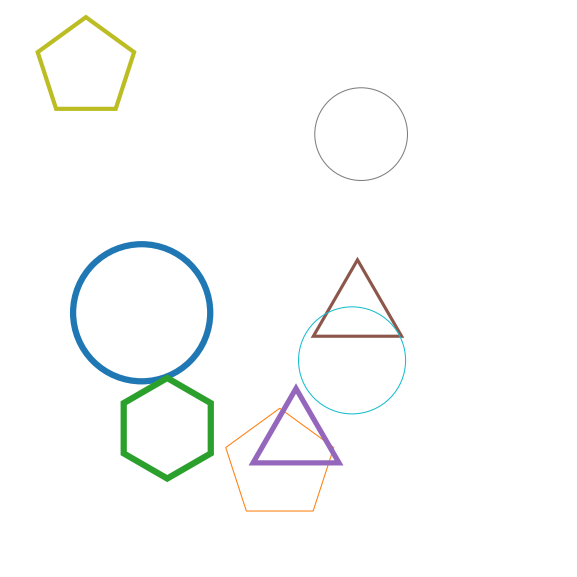[{"shape": "circle", "thickness": 3, "radius": 0.59, "center": [0.245, 0.458]}, {"shape": "pentagon", "thickness": 0.5, "radius": 0.49, "center": [0.484, 0.194]}, {"shape": "hexagon", "thickness": 3, "radius": 0.44, "center": [0.29, 0.258]}, {"shape": "triangle", "thickness": 2.5, "radius": 0.43, "center": [0.513, 0.241]}, {"shape": "triangle", "thickness": 1.5, "radius": 0.44, "center": [0.619, 0.461]}, {"shape": "circle", "thickness": 0.5, "radius": 0.4, "center": [0.625, 0.767]}, {"shape": "pentagon", "thickness": 2, "radius": 0.44, "center": [0.149, 0.882]}, {"shape": "circle", "thickness": 0.5, "radius": 0.46, "center": [0.61, 0.375]}]